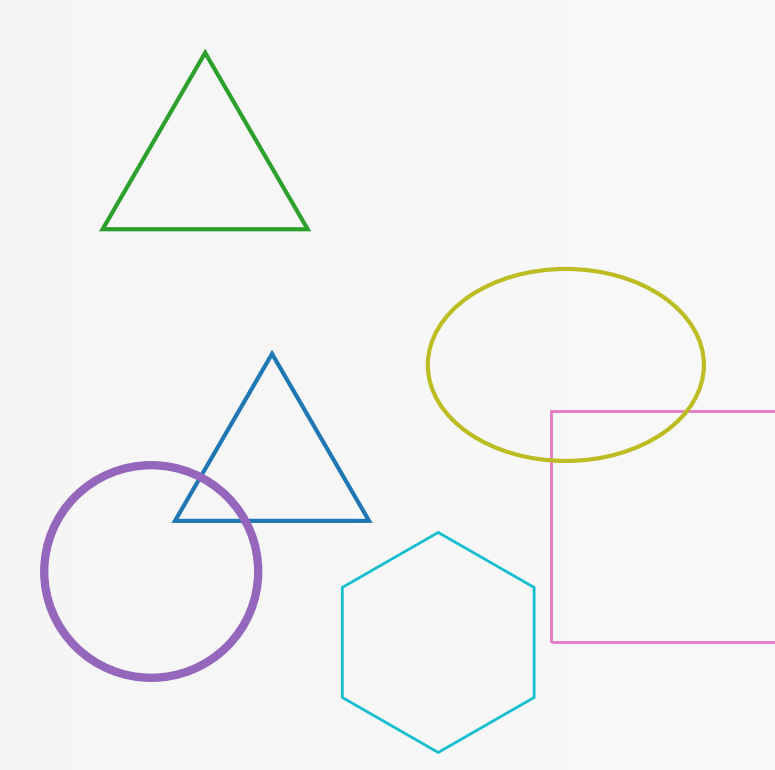[{"shape": "triangle", "thickness": 1.5, "radius": 0.72, "center": [0.351, 0.396]}, {"shape": "triangle", "thickness": 1.5, "radius": 0.76, "center": [0.265, 0.779]}, {"shape": "circle", "thickness": 3, "radius": 0.69, "center": [0.195, 0.258]}, {"shape": "square", "thickness": 1, "radius": 0.75, "center": [0.861, 0.316]}, {"shape": "oval", "thickness": 1.5, "radius": 0.89, "center": [0.73, 0.526]}, {"shape": "hexagon", "thickness": 1, "radius": 0.71, "center": [0.565, 0.166]}]